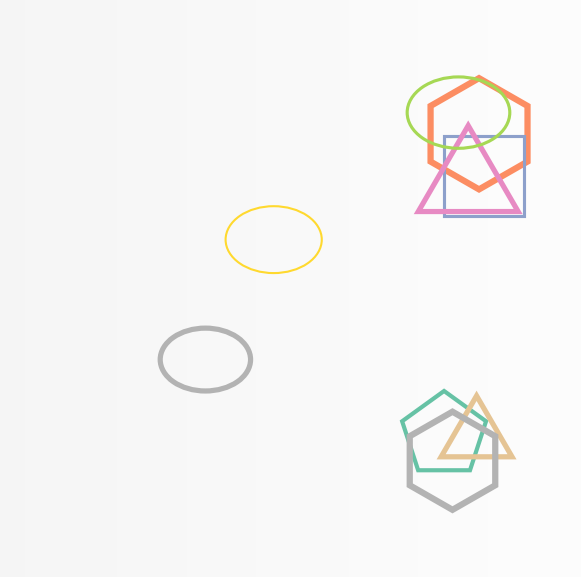[{"shape": "pentagon", "thickness": 2, "radius": 0.38, "center": [0.764, 0.246]}, {"shape": "hexagon", "thickness": 3, "radius": 0.48, "center": [0.824, 0.767]}, {"shape": "square", "thickness": 1.5, "radius": 0.35, "center": [0.833, 0.694]}, {"shape": "triangle", "thickness": 2.5, "radius": 0.5, "center": [0.806, 0.682]}, {"shape": "oval", "thickness": 1.5, "radius": 0.44, "center": [0.789, 0.804]}, {"shape": "oval", "thickness": 1, "radius": 0.41, "center": [0.471, 0.584]}, {"shape": "triangle", "thickness": 2.5, "radius": 0.35, "center": [0.82, 0.243]}, {"shape": "oval", "thickness": 2.5, "radius": 0.39, "center": [0.353, 0.377]}, {"shape": "hexagon", "thickness": 3, "radius": 0.42, "center": [0.778, 0.201]}]